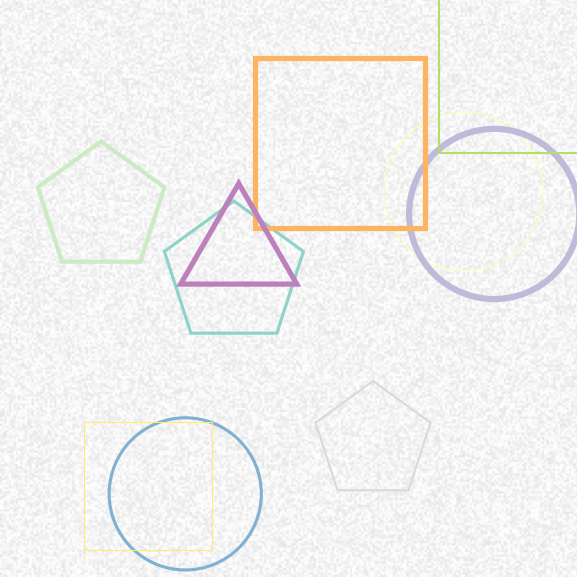[{"shape": "pentagon", "thickness": 1.5, "radius": 0.63, "center": [0.405, 0.525]}, {"shape": "circle", "thickness": 0.5, "radius": 0.69, "center": [0.802, 0.667]}, {"shape": "circle", "thickness": 3, "radius": 0.74, "center": [0.856, 0.629]}, {"shape": "circle", "thickness": 1.5, "radius": 0.66, "center": [0.321, 0.144]}, {"shape": "square", "thickness": 2.5, "radius": 0.73, "center": [0.588, 0.751]}, {"shape": "square", "thickness": 1, "radius": 0.69, "center": [0.898, 0.873]}, {"shape": "pentagon", "thickness": 1, "radius": 0.52, "center": [0.646, 0.235]}, {"shape": "triangle", "thickness": 2.5, "radius": 0.58, "center": [0.413, 0.565]}, {"shape": "pentagon", "thickness": 2, "radius": 0.58, "center": [0.175, 0.639]}, {"shape": "square", "thickness": 0.5, "radius": 0.56, "center": [0.256, 0.158]}]